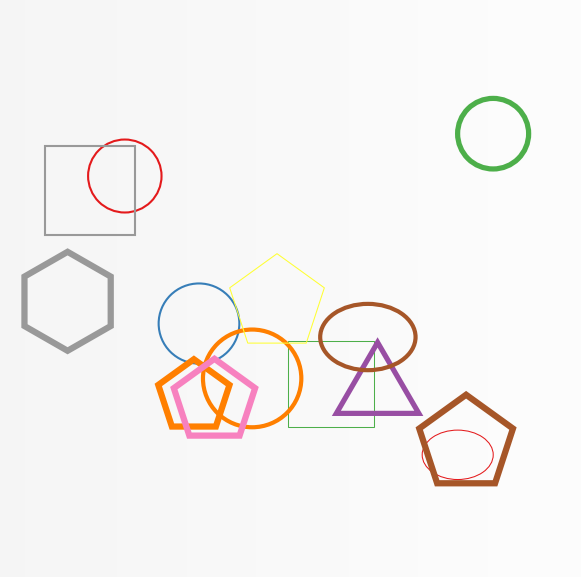[{"shape": "circle", "thickness": 1, "radius": 0.32, "center": [0.215, 0.694]}, {"shape": "oval", "thickness": 0.5, "radius": 0.31, "center": [0.787, 0.212]}, {"shape": "circle", "thickness": 1, "radius": 0.35, "center": [0.342, 0.439]}, {"shape": "circle", "thickness": 2.5, "radius": 0.31, "center": [0.848, 0.768]}, {"shape": "square", "thickness": 0.5, "radius": 0.37, "center": [0.57, 0.334]}, {"shape": "triangle", "thickness": 2.5, "radius": 0.41, "center": [0.65, 0.324]}, {"shape": "pentagon", "thickness": 3, "radius": 0.32, "center": [0.334, 0.313]}, {"shape": "circle", "thickness": 2, "radius": 0.42, "center": [0.434, 0.344]}, {"shape": "pentagon", "thickness": 0.5, "radius": 0.43, "center": [0.477, 0.474]}, {"shape": "oval", "thickness": 2, "radius": 0.41, "center": [0.633, 0.416]}, {"shape": "pentagon", "thickness": 3, "radius": 0.42, "center": [0.802, 0.231]}, {"shape": "pentagon", "thickness": 3, "radius": 0.37, "center": [0.369, 0.304]}, {"shape": "hexagon", "thickness": 3, "radius": 0.43, "center": [0.116, 0.477]}, {"shape": "square", "thickness": 1, "radius": 0.38, "center": [0.155, 0.669]}]